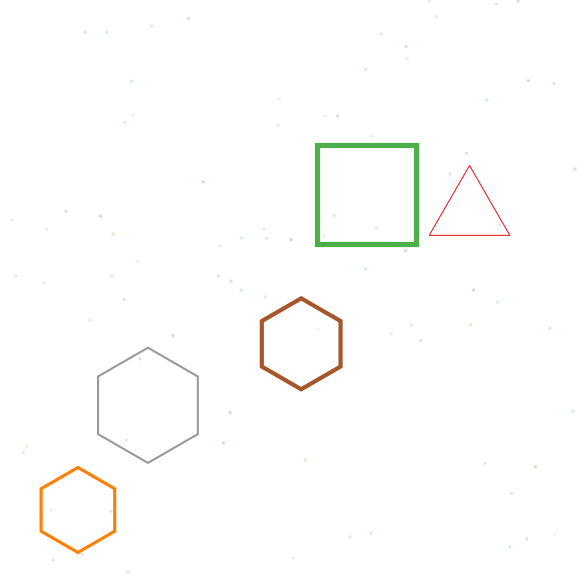[{"shape": "triangle", "thickness": 0.5, "radius": 0.4, "center": [0.813, 0.632]}, {"shape": "square", "thickness": 2.5, "radius": 0.43, "center": [0.634, 0.663]}, {"shape": "hexagon", "thickness": 1.5, "radius": 0.37, "center": [0.135, 0.116]}, {"shape": "hexagon", "thickness": 2, "radius": 0.39, "center": [0.522, 0.404]}, {"shape": "hexagon", "thickness": 1, "radius": 0.5, "center": [0.256, 0.297]}]